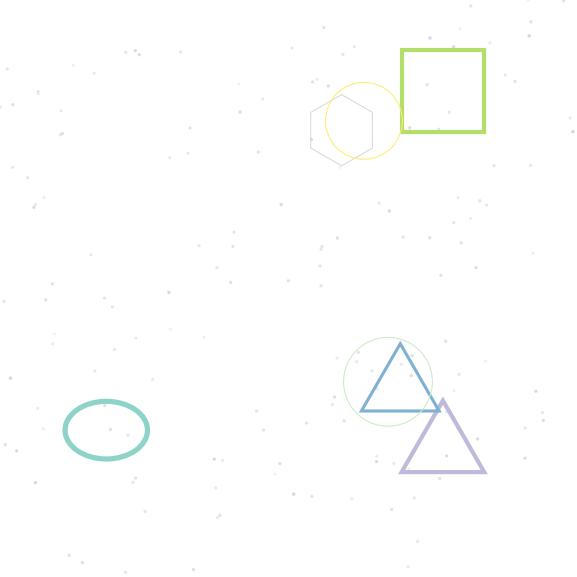[{"shape": "oval", "thickness": 2.5, "radius": 0.36, "center": [0.184, 0.254]}, {"shape": "triangle", "thickness": 2, "radius": 0.41, "center": [0.767, 0.223]}, {"shape": "triangle", "thickness": 1.5, "radius": 0.39, "center": [0.693, 0.326]}, {"shape": "square", "thickness": 2, "radius": 0.35, "center": [0.767, 0.842]}, {"shape": "hexagon", "thickness": 0.5, "radius": 0.31, "center": [0.591, 0.774]}, {"shape": "circle", "thickness": 0.5, "radius": 0.38, "center": [0.672, 0.338]}, {"shape": "circle", "thickness": 0.5, "radius": 0.33, "center": [0.63, 0.79]}]